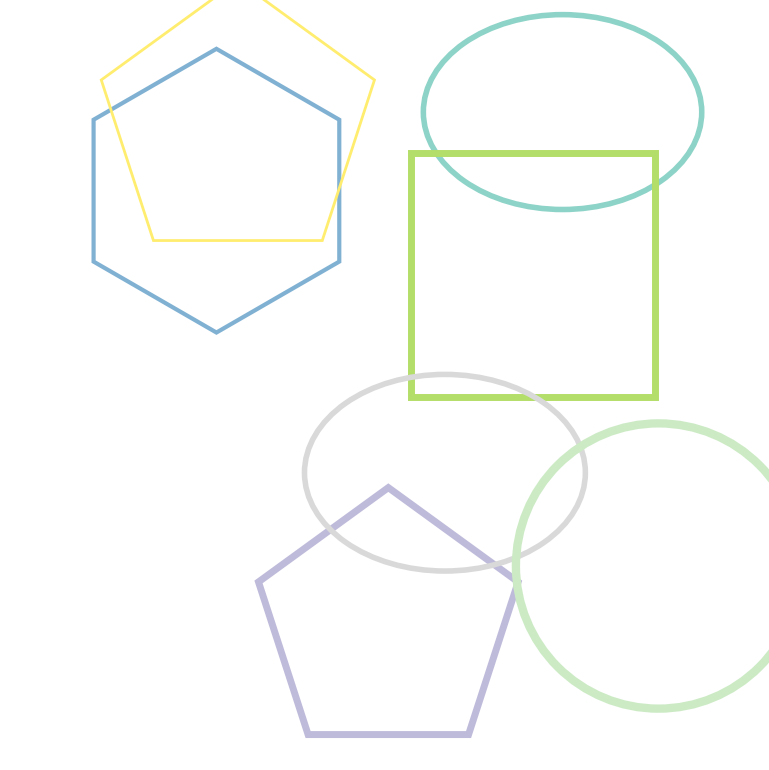[{"shape": "oval", "thickness": 2, "radius": 0.9, "center": [0.731, 0.854]}, {"shape": "pentagon", "thickness": 2.5, "radius": 0.89, "center": [0.504, 0.189]}, {"shape": "hexagon", "thickness": 1.5, "radius": 0.92, "center": [0.281, 0.752]}, {"shape": "square", "thickness": 2.5, "radius": 0.79, "center": [0.692, 0.643]}, {"shape": "oval", "thickness": 2, "radius": 0.91, "center": [0.578, 0.386]}, {"shape": "circle", "thickness": 3, "radius": 0.93, "center": [0.855, 0.265]}, {"shape": "pentagon", "thickness": 1, "radius": 0.93, "center": [0.309, 0.839]}]